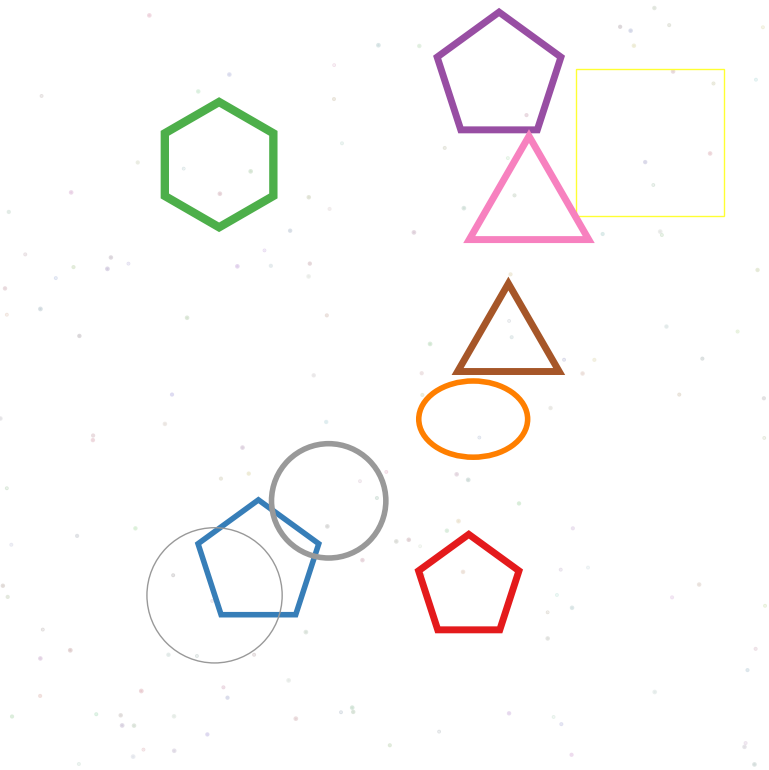[{"shape": "pentagon", "thickness": 2.5, "radius": 0.34, "center": [0.609, 0.237]}, {"shape": "pentagon", "thickness": 2, "radius": 0.41, "center": [0.336, 0.268]}, {"shape": "hexagon", "thickness": 3, "radius": 0.41, "center": [0.285, 0.786]}, {"shape": "pentagon", "thickness": 2.5, "radius": 0.42, "center": [0.648, 0.9]}, {"shape": "oval", "thickness": 2, "radius": 0.35, "center": [0.615, 0.456]}, {"shape": "square", "thickness": 0.5, "radius": 0.48, "center": [0.844, 0.815]}, {"shape": "triangle", "thickness": 2.5, "radius": 0.38, "center": [0.66, 0.556]}, {"shape": "triangle", "thickness": 2.5, "radius": 0.45, "center": [0.687, 0.734]}, {"shape": "circle", "thickness": 0.5, "radius": 0.44, "center": [0.279, 0.227]}, {"shape": "circle", "thickness": 2, "radius": 0.37, "center": [0.427, 0.35]}]